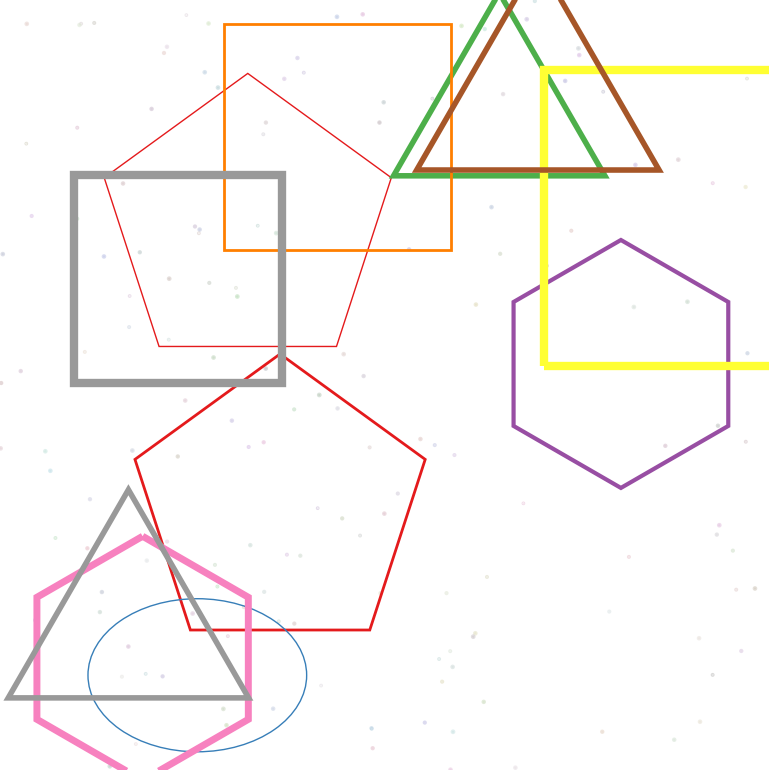[{"shape": "pentagon", "thickness": 0.5, "radius": 0.98, "center": [0.322, 0.709]}, {"shape": "pentagon", "thickness": 1, "radius": 0.99, "center": [0.364, 0.342]}, {"shape": "oval", "thickness": 0.5, "radius": 0.71, "center": [0.256, 0.123]}, {"shape": "triangle", "thickness": 2, "radius": 0.79, "center": [0.648, 0.851]}, {"shape": "hexagon", "thickness": 1.5, "radius": 0.8, "center": [0.806, 0.527]}, {"shape": "square", "thickness": 1, "radius": 0.74, "center": [0.438, 0.822]}, {"shape": "square", "thickness": 3, "radius": 0.96, "center": [0.899, 0.717]}, {"shape": "triangle", "thickness": 2, "radius": 0.91, "center": [0.699, 0.87]}, {"shape": "hexagon", "thickness": 2.5, "radius": 0.79, "center": [0.185, 0.145]}, {"shape": "square", "thickness": 3, "radius": 0.68, "center": [0.231, 0.638]}, {"shape": "triangle", "thickness": 2, "radius": 0.9, "center": [0.167, 0.184]}]